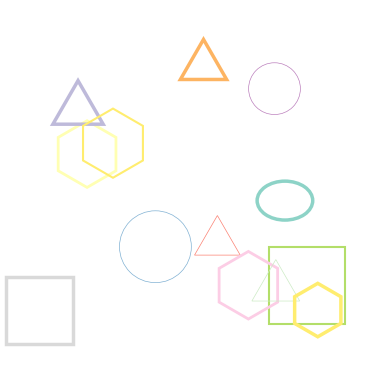[{"shape": "oval", "thickness": 2.5, "radius": 0.36, "center": [0.74, 0.479]}, {"shape": "hexagon", "thickness": 2, "radius": 0.43, "center": [0.226, 0.6]}, {"shape": "triangle", "thickness": 2.5, "radius": 0.38, "center": [0.203, 0.715]}, {"shape": "triangle", "thickness": 0.5, "radius": 0.34, "center": [0.565, 0.372]}, {"shape": "circle", "thickness": 0.5, "radius": 0.47, "center": [0.404, 0.359]}, {"shape": "triangle", "thickness": 2.5, "radius": 0.35, "center": [0.529, 0.828]}, {"shape": "square", "thickness": 1.5, "radius": 0.5, "center": [0.797, 0.258]}, {"shape": "hexagon", "thickness": 2, "radius": 0.44, "center": [0.645, 0.259]}, {"shape": "square", "thickness": 2.5, "radius": 0.44, "center": [0.102, 0.193]}, {"shape": "circle", "thickness": 0.5, "radius": 0.34, "center": [0.713, 0.77]}, {"shape": "triangle", "thickness": 0.5, "radius": 0.36, "center": [0.716, 0.254]}, {"shape": "hexagon", "thickness": 2.5, "radius": 0.35, "center": [0.825, 0.195]}, {"shape": "hexagon", "thickness": 1.5, "radius": 0.45, "center": [0.293, 0.628]}]